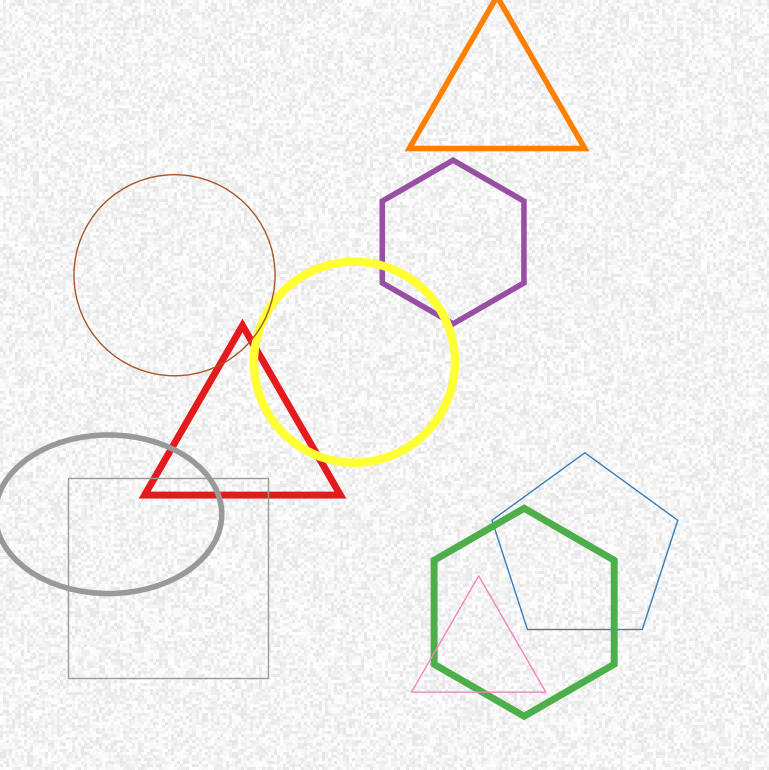[{"shape": "triangle", "thickness": 2.5, "radius": 0.73, "center": [0.315, 0.43]}, {"shape": "pentagon", "thickness": 0.5, "radius": 0.63, "center": [0.76, 0.285]}, {"shape": "hexagon", "thickness": 2.5, "radius": 0.68, "center": [0.681, 0.205]}, {"shape": "hexagon", "thickness": 2, "radius": 0.53, "center": [0.588, 0.686]}, {"shape": "triangle", "thickness": 2, "radius": 0.66, "center": [0.645, 0.873]}, {"shape": "circle", "thickness": 3, "radius": 0.65, "center": [0.46, 0.53]}, {"shape": "circle", "thickness": 0.5, "radius": 0.65, "center": [0.227, 0.643]}, {"shape": "triangle", "thickness": 0.5, "radius": 0.5, "center": [0.622, 0.151]}, {"shape": "oval", "thickness": 2, "radius": 0.74, "center": [0.141, 0.332]}, {"shape": "square", "thickness": 0.5, "radius": 0.65, "center": [0.218, 0.249]}]